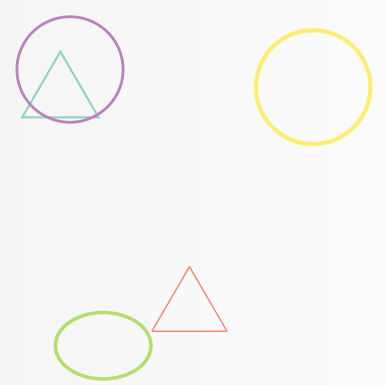[{"shape": "triangle", "thickness": 1.5, "radius": 0.57, "center": [0.156, 0.752]}, {"shape": "triangle", "thickness": 1, "radius": 0.56, "center": [0.489, 0.195]}, {"shape": "oval", "thickness": 2.5, "radius": 0.62, "center": [0.266, 0.102]}, {"shape": "circle", "thickness": 2, "radius": 0.69, "center": [0.181, 0.819]}, {"shape": "circle", "thickness": 3, "radius": 0.74, "center": [0.808, 0.774]}]